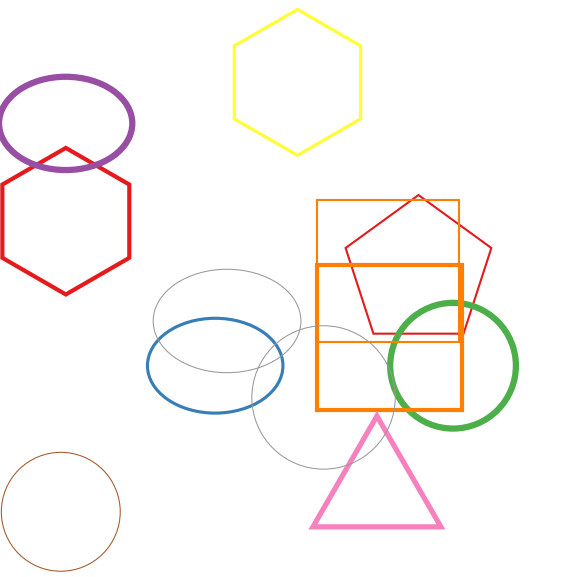[{"shape": "pentagon", "thickness": 1, "radius": 0.66, "center": [0.725, 0.529]}, {"shape": "hexagon", "thickness": 2, "radius": 0.63, "center": [0.114, 0.616]}, {"shape": "oval", "thickness": 1.5, "radius": 0.59, "center": [0.373, 0.366]}, {"shape": "circle", "thickness": 3, "radius": 0.54, "center": [0.784, 0.366]}, {"shape": "oval", "thickness": 3, "radius": 0.58, "center": [0.114, 0.785]}, {"shape": "square", "thickness": 1, "radius": 0.61, "center": [0.672, 0.53]}, {"shape": "square", "thickness": 2, "radius": 0.63, "center": [0.674, 0.415]}, {"shape": "hexagon", "thickness": 1.5, "radius": 0.63, "center": [0.515, 0.856]}, {"shape": "circle", "thickness": 0.5, "radius": 0.51, "center": [0.105, 0.113]}, {"shape": "triangle", "thickness": 2.5, "radius": 0.64, "center": [0.653, 0.151]}, {"shape": "circle", "thickness": 0.5, "radius": 0.62, "center": [0.56, 0.311]}, {"shape": "oval", "thickness": 0.5, "radius": 0.64, "center": [0.393, 0.443]}]